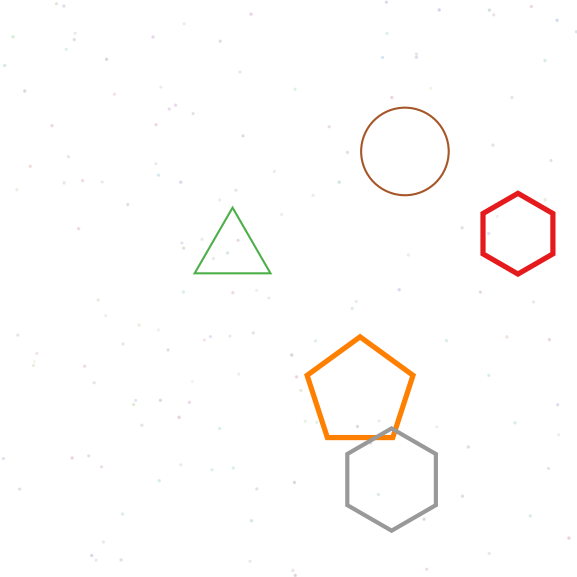[{"shape": "hexagon", "thickness": 2.5, "radius": 0.35, "center": [0.897, 0.594]}, {"shape": "triangle", "thickness": 1, "radius": 0.38, "center": [0.403, 0.564]}, {"shape": "pentagon", "thickness": 2.5, "radius": 0.48, "center": [0.623, 0.319]}, {"shape": "circle", "thickness": 1, "radius": 0.38, "center": [0.701, 0.737]}, {"shape": "hexagon", "thickness": 2, "radius": 0.44, "center": [0.678, 0.169]}]